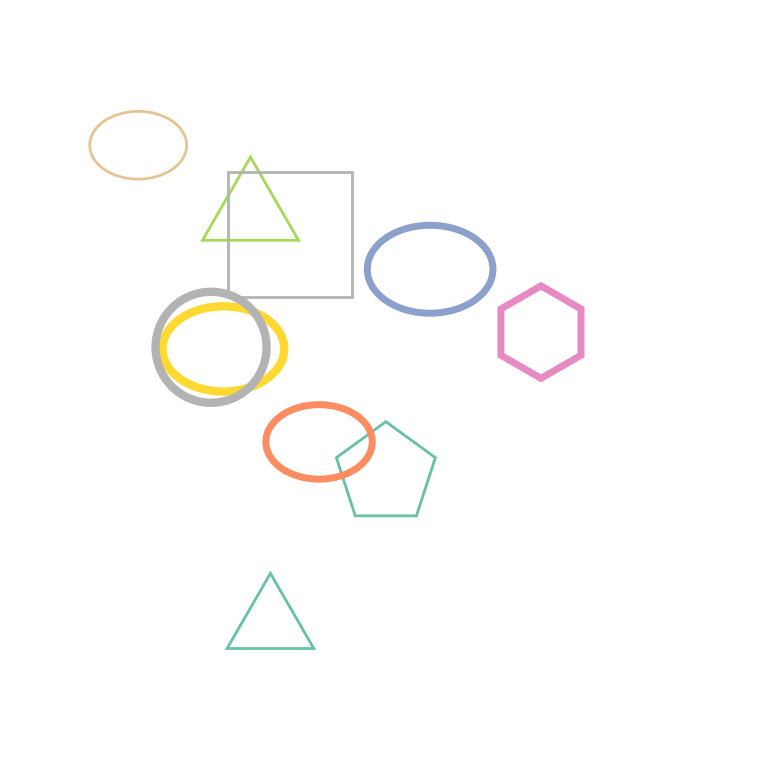[{"shape": "triangle", "thickness": 1, "radius": 0.33, "center": [0.351, 0.19]}, {"shape": "pentagon", "thickness": 1, "radius": 0.34, "center": [0.501, 0.385]}, {"shape": "oval", "thickness": 2.5, "radius": 0.35, "center": [0.414, 0.426]}, {"shape": "oval", "thickness": 2.5, "radius": 0.41, "center": [0.559, 0.65]}, {"shape": "hexagon", "thickness": 2.5, "radius": 0.3, "center": [0.703, 0.569]}, {"shape": "triangle", "thickness": 1, "radius": 0.36, "center": [0.325, 0.724]}, {"shape": "oval", "thickness": 3, "radius": 0.4, "center": [0.29, 0.547]}, {"shape": "oval", "thickness": 1, "radius": 0.31, "center": [0.179, 0.811]}, {"shape": "circle", "thickness": 3, "radius": 0.36, "center": [0.274, 0.549]}, {"shape": "square", "thickness": 1, "radius": 0.41, "center": [0.377, 0.695]}]